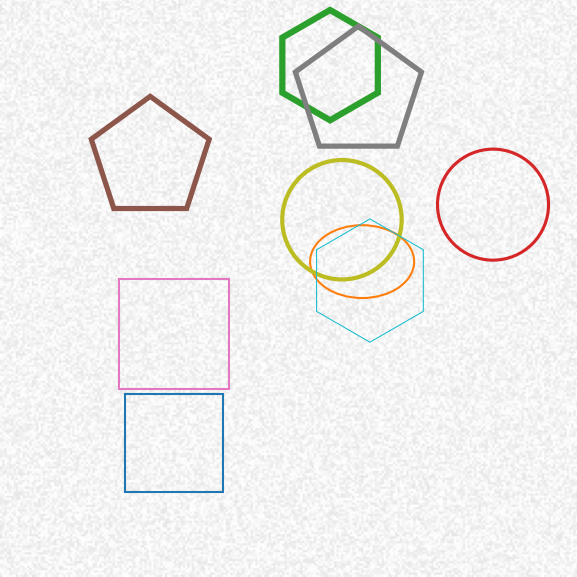[{"shape": "square", "thickness": 1, "radius": 0.42, "center": [0.301, 0.233]}, {"shape": "oval", "thickness": 1, "radius": 0.45, "center": [0.627, 0.546]}, {"shape": "hexagon", "thickness": 3, "radius": 0.48, "center": [0.572, 0.886]}, {"shape": "circle", "thickness": 1.5, "radius": 0.48, "center": [0.854, 0.645]}, {"shape": "pentagon", "thickness": 2.5, "radius": 0.54, "center": [0.26, 0.725]}, {"shape": "square", "thickness": 1, "radius": 0.48, "center": [0.302, 0.42]}, {"shape": "pentagon", "thickness": 2.5, "radius": 0.57, "center": [0.621, 0.839]}, {"shape": "circle", "thickness": 2, "radius": 0.52, "center": [0.592, 0.619]}, {"shape": "hexagon", "thickness": 0.5, "radius": 0.53, "center": [0.641, 0.513]}]